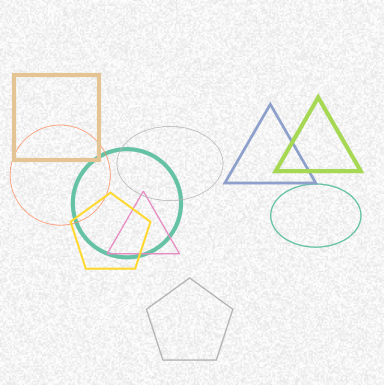[{"shape": "circle", "thickness": 3, "radius": 0.7, "center": [0.33, 0.472]}, {"shape": "oval", "thickness": 1, "radius": 0.59, "center": [0.82, 0.44]}, {"shape": "circle", "thickness": 0.5, "radius": 0.65, "center": [0.156, 0.545]}, {"shape": "triangle", "thickness": 2, "radius": 0.68, "center": [0.702, 0.593]}, {"shape": "triangle", "thickness": 1, "radius": 0.54, "center": [0.372, 0.395]}, {"shape": "triangle", "thickness": 3, "radius": 0.64, "center": [0.827, 0.619]}, {"shape": "pentagon", "thickness": 1.5, "radius": 0.55, "center": [0.287, 0.39]}, {"shape": "square", "thickness": 3, "radius": 0.55, "center": [0.146, 0.695]}, {"shape": "pentagon", "thickness": 1, "radius": 0.59, "center": [0.493, 0.16]}, {"shape": "oval", "thickness": 0.5, "radius": 0.69, "center": [0.442, 0.575]}]